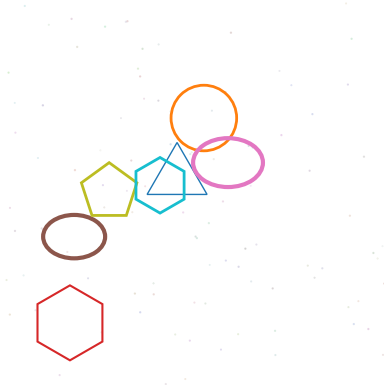[{"shape": "triangle", "thickness": 1, "radius": 0.45, "center": [0.46, 0.54]}, {"shape": "circle", "thickness": 2, "radius": 0.43, "center": [0.529, 0.693]}, {"shape": "hexagon", "thickness": 1.5, "radius": 0.49, "center": [0.182, 0.161]}, {"shape": "oval", "thickness": 3, "radius": 0.4, "center": [0.193, 0.385]}, {"shape": "oval", "thickness": 3, "radius": 0.45, "center": [0.592, 0.578]}, {"shape": "pentagon", "thickness": 2, "radius": 0.38, "center": [0.284, 0.502]}, {"shape": "hexagon", "thickness": 2, "radius": 0.36, "center": [0.416, 0.519]}]